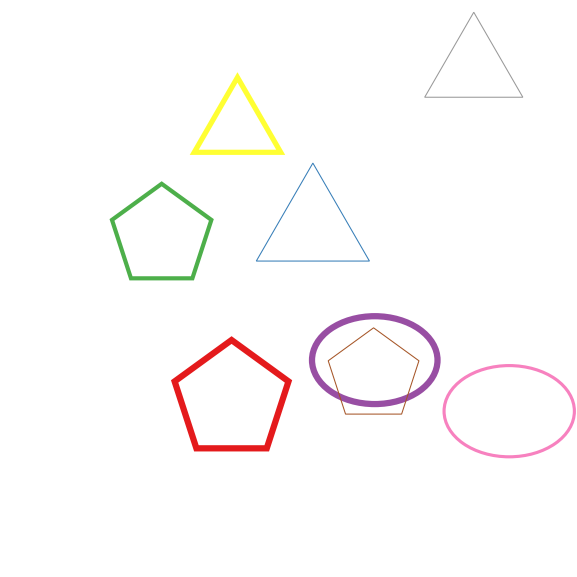[{"shape": "pentagon", "thickness": 3, "radius": 0.52, "center": [0.401, 0.307]}, {"shape": "triangle", "thickness": 0.5, "radius": 0.57, "center": [0.542, 0.604]}, {"shape": "pentagon", "thickness": 2, "radius": 0.45, "center": [0.28, 0.59]}, {"shape": "oval", "thickness": 3, "radius": 0.54, "center": [0.649, 0.376]}, {"shape": "triangle", "thickness": 2.5, "radius": 0.43, "center": [0.411, 0.779]}, {"shape": "pentagon", "thickness": 0.5, "radius": 0.41, "center": [0.647, 0.349]}, {"shape": "oval", "thickness": 1.5, "radius": 0.56, "center": [0.882, 0.287]}, {"shape": "triangle", "thickness": 0.5, "radius": 0.49, "center": [0.82, 0.88]}]